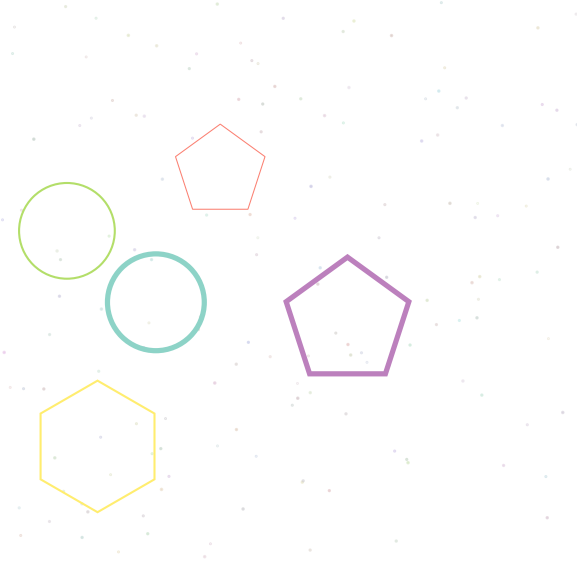[{"shape": "circle", "thickness": 2.5, "radius": 0.42, "center": [0.27, 0.476]}, {"shape": "pentagon", "thickness": 0.5, "radius": 0.41, "center": [0.381, 0.703]}, {"shape": "circle", "thickness": 1, "radius": 0.41, "center": [0.116, 0.599]}, {"shape": "pentagon", "thickness": 2.5, "radius": 0.56, "center": [0.602, 0.442]}, {"shape": "hexagon", "thickness": 1, "radius": 0.57, "center": [0.169, 0.226]}]